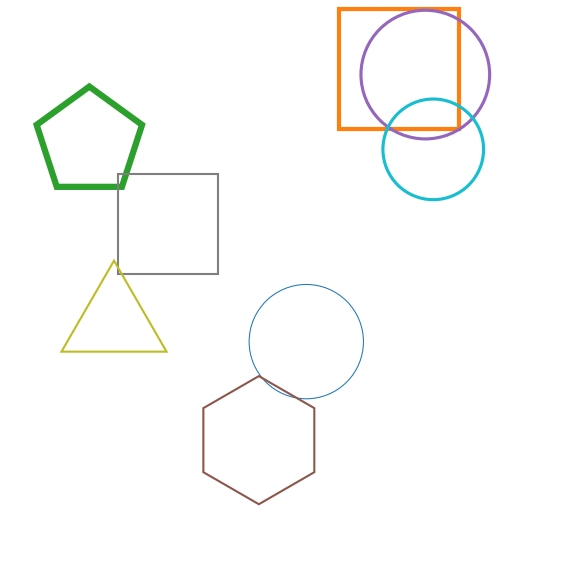[{"shape": "circle", "thickness": 0.5, "radius": 0.49, "center": [0.53, 0.408]}, {"shape": "square", "thickness": 2, "radius": 0.52, "center": [0.691, 0.879]}, {"shape": "pentagon", "thickness": 3, "radius": 0.48, "center": [0.155, 0.753]}, {"shape": "circle", "thickness": 1.5, "radius": 0.56, "center": [0.736, 0.87]}, {"shape": "hexagon", "thickness": 1, "radius": 0.55, "center": [0.448, 0.237]}, {"shape": "square", "thickness": 1, "radius": 0.43, "center": [0.29, 0.611]}, {"shape": "triangle", "thickness": 1, "radius": 0.53, "center": [0.197, 0.443]}, {"shape": "circle", "thickness": 1.5, "radius": 0.44, "center": [0.75, 0.741]}]